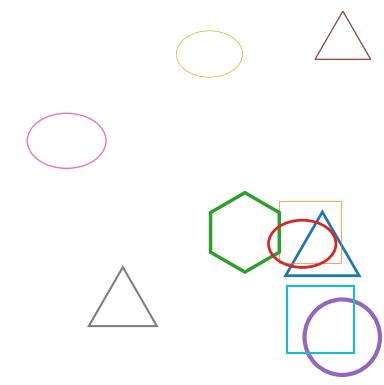[{"shape": "triangle", "thickness": 2, "radius": 0.55, "center": [0.837, 0.339]}, {"shape": "square", "thickness": 0.5, "radius": 0.4, "center": [0.806, 0.398]}, {"shape": "hexagon", "thickness": 2.5, "radius": 0.52, "center": [0.636, 0.396]}, {"shape": "oval", "thickness": 2, "radius": 0.44, "center": [0.785, 0.367]}, {"shape": "circle", "thickness": 3, "radius": 0.49, "center": [0.889, 0.124]}, {"shape": "triangle", "thickness": 1, "radius": 0.42, "center": [0.891, 0.888]}, {"shape": "oval", "thickness": 1, "radius": 0.51, "center": [0.173, 0.634]}, {"shape": "triangle", "thickness": 1.5, "radius": 0.51, "center": [0.319, 0.204]}, {"shape": "oval", "thickness": 0.5, "radius": 0.43, "center": [0.544, 0.86]}, {"shape": "square", "thickness": 1.5, "radius": 0.44, "center": [0.833, 0.171]}]